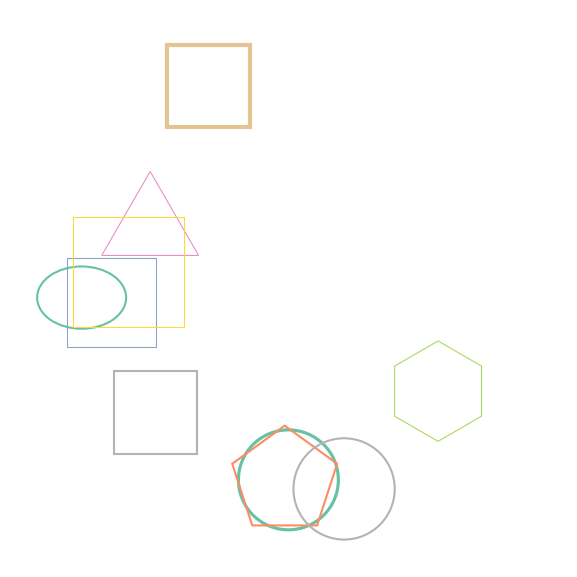[{"shape": "circle", "thickness": 1.5, "radius": 0.43, "center": [0.499, 0.168]}, {"shape": "oval", "thickness": 1, "radius": 0.39, "center": [0.141, 0.484]}, {"shape": "pentagon", "thickness": 1, "radius": 0.48, "center": [0.493, 0.167]}, {"shape": "square", "thickness": 0.5, "radius": 0.38, "center": [0.194, 0.476]}, {"shape": "triangle", "thickness": 0.5, "radius": 0.48, "center": [0.26, 0.605]}, {"shape": "hexagon", "thickness": 0.5, "radius": 0.43, "center": [0.759, 0.322]}, {"shape": "square", "thickness": 0.5, "radius": 0.48, "center": [0.222, 0.528]}, {"shape": "square", "thickness": 2, "radius": 0.36, "center": [0.36, 0.85]}, {"shape": "square", "thickness": 1, "radius": 0.36, "center": [0.269, 0.284]}, {"shape": "circle", "thickness": 1, "radius": 0.44, "center": [0.596, 0.153]}]